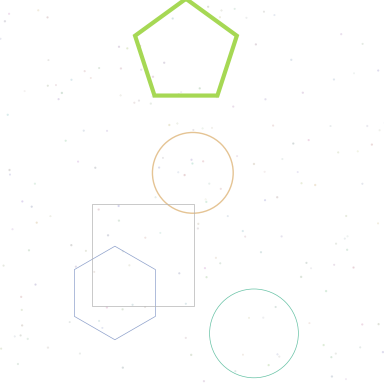[{"shape": "circle", "thickness": 0.5, "radius": 0.58, "center": [0.66, 0.134]}, {"shape": "hexagon", "thickness": 0.5, "radius": 0.61, "center": [0.298, 0.239]}, {"shape": "pentagon", "thickness": 3, "radius": 0.69, "center": [0.483, 0.864]}, {"shape": "circle", "thickness": 1, "radius": 0.52, "center": [0.501, 0.551]}, {"shape": "square", "thickness": 0.5, "radius": 0.66, "center": [0.372, 0.337]}]